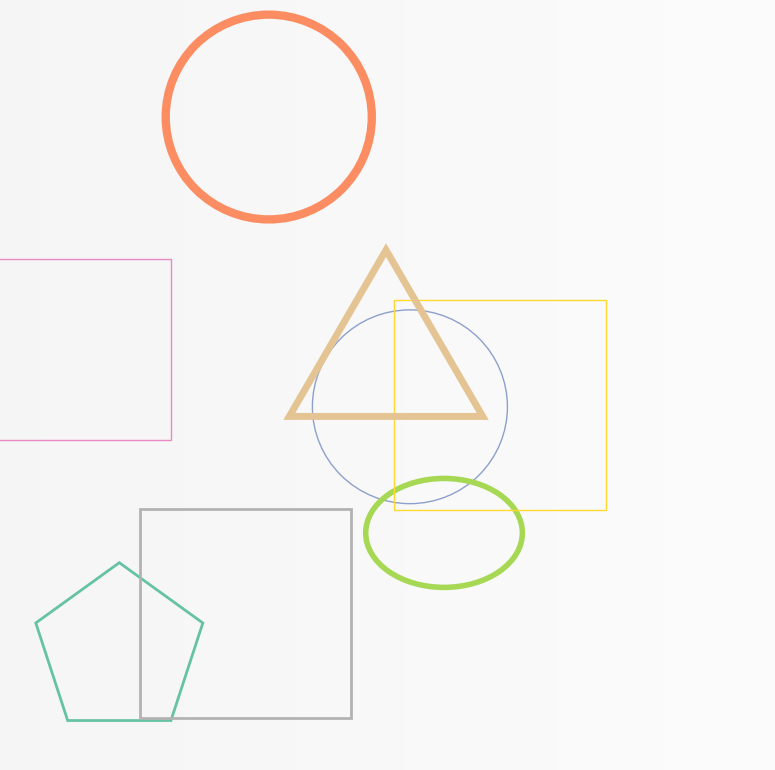[{"shape": "pentagon", "thickness": 1, "radius": 0.57, "center": [0.154, 0.156]}, {"shape": "circle", "thickness": 3, "radius": 0.66, "center": [0.347, 0.848]}, {"shape": "circle", "thickness": 0.5, "radius": 0.63, "center": [0.529, 0.472]}, {"shape": "square", "thickness": 0.5, "radius": 0.59, "center": [0.103, 0.546]}, {"shape": "oval", "thickness": 2, "radius": 0.51, "center": [0.573, 0.308]}, {"shape": "square", "thickness": 0.5, "radius": 0.68, "center": [0.645, 0.474]}, {"shape": "triangle", "thickness": 2.5, "radius": 0.72, "center": [0.498, 0.531]}, {"shape": "square", "thickness": 1, "radius": 0.68, "center": [0.317, 0.203]}]